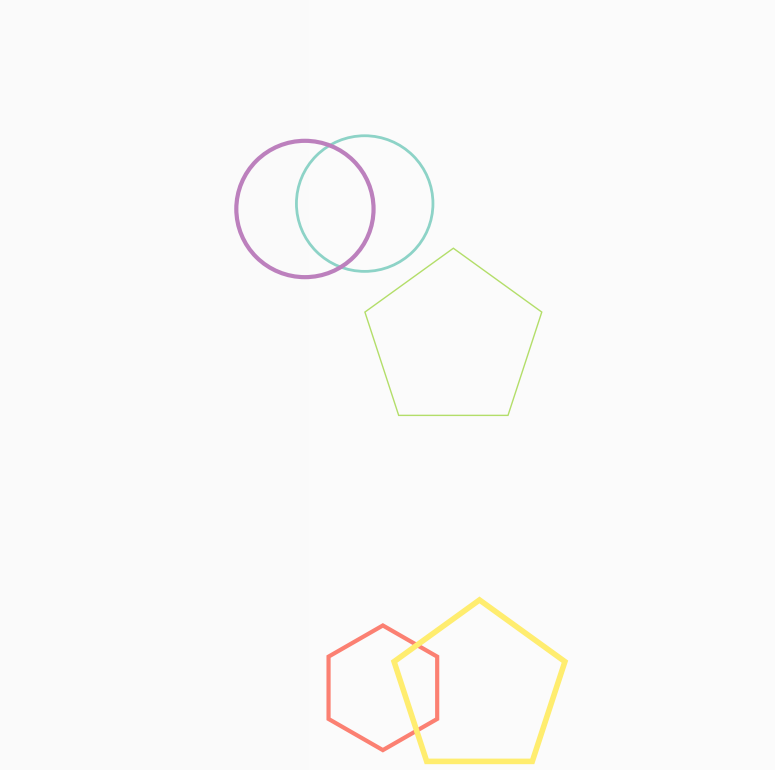[{"shape": "circle", "thickness": 1, "radius": 0.44, "center": [0.471, 0.736]}, {"shape": "hexagon", "thickness": 1.5, "radius": 0.4, "center": [0.494, 0.107]}, {"shape": "pentagon", "thickness": 0.5, "radius": 0.6, "center": [0.585, 0.558]}, {"shape": "circle", "thickness": 1.5, "radius": 0.44, "center": [0.393, 0.729]}, {"shape": "pentagon", "thickness": 2, "radius": 0.58, "center": [0.619, 0.105]}]